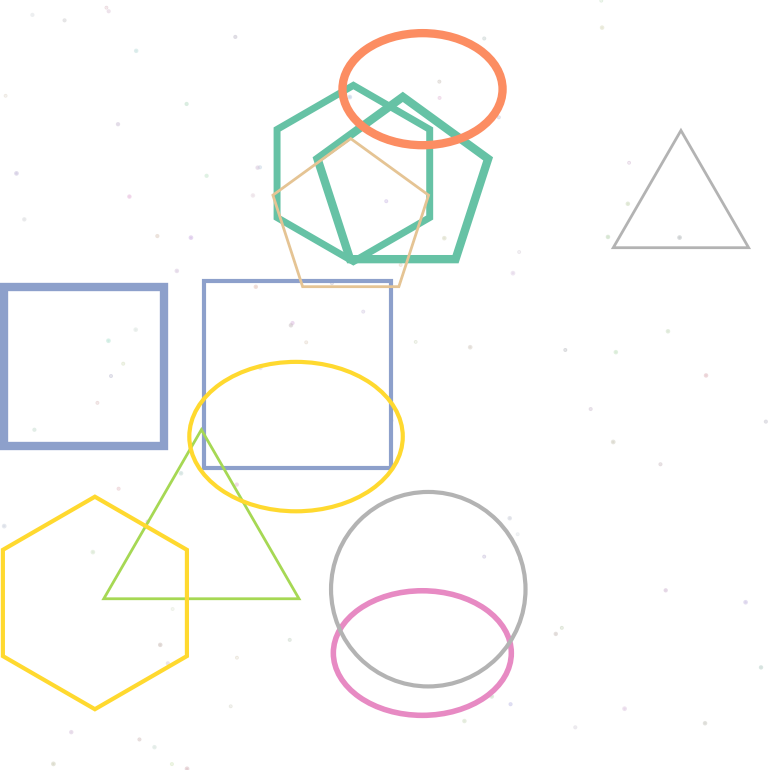[{"shape": "pentagon", "thickness": 3, "radius": 0.58, "center": [0.523, 0.758]}, {"shape": "hexagon", "thickness": 2.5, "radius": 0.57, "center": [0.459, 0.775]}, {"shape": "oval", "thickness": 3, "radius": 0.52, "center": [0.549, 0.884]}, {"shape": "square", "thickness": 1.5, "radius": 0.61, "center": [0.386, 0.514]}, {"shape": "square", "thickness": 3, "radius": 0.52, "center": [0.109, 0.524]}, {"shape": "oval", "thickness": 2, "radius": 0.58, "center": [0.548, 0.152]}, {"shape": "triangle", "thickness": 1, "radius": 0.73, "center": [0.262, 0.296]}, {"shape": "hexagon", "thickness": 1.5, "radius": 0.69, "center": [0.123, 0.217]}, {"shape": "oval", "thickness": 1.5, "radius": 0.69, "center": [0.384, 0.433]}, {"shape": "pentagon", "thickness": 1, "radius": 0.53, "center": [0.456, 0.714]}, {"shape": "circle", "thickness": 1.5, "radius": 0.63, "center": [0.556, 0.235]}, {"shape": "triangle", "thickness": 1, "radius": 0.51, "center": [0.884, 0.729]}]